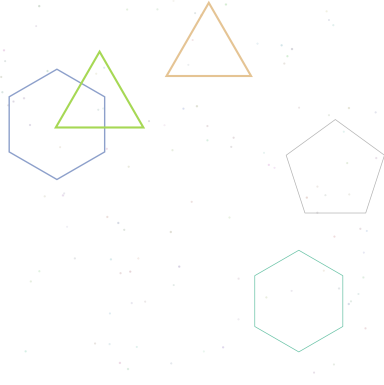[{"shape": "hexagon", "thickness": 0.5, "radius": 0.66, "center": [0.776, 0.218]}, {"shape": "hexagon", "thickness": 1, "radius": 0.72, "center": [0.148, 0.677]}, {"shape": "triangle", "thickness": 1.5, "radius": 0.66, "center": [0.259, 0.735]}, {"shape": "triangle", "thickness": 1.5, "radius": 0.63, "center": [0.542, 0.866]}, {"shape": "pentagon", "thickness": 0.5, "radius": 0.67, "center": [0.871, 0.555]}]